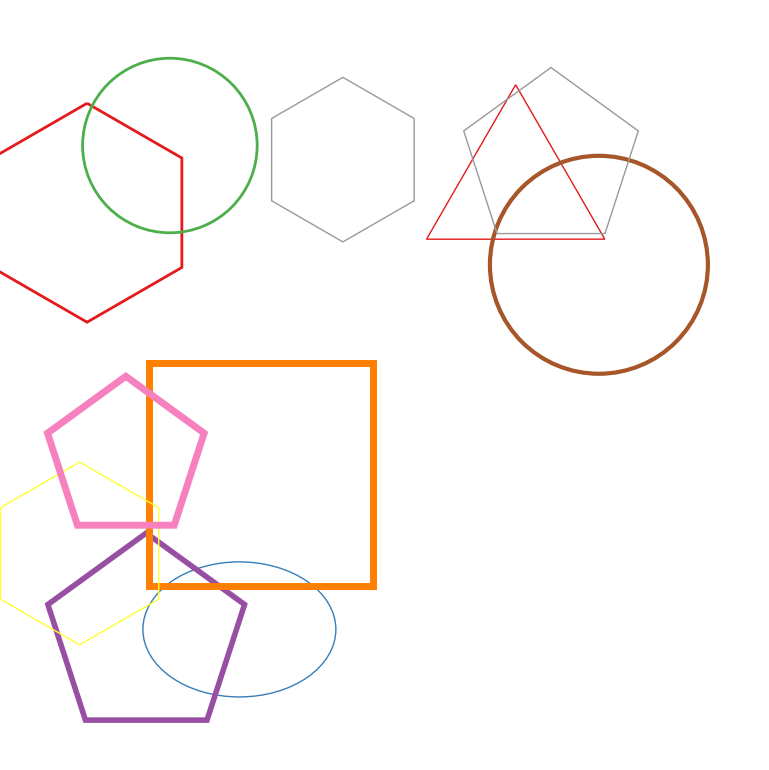[{"shape": "triangle", "thickness": 0.5, "radius": 0.67, "center": [0.67, 0.756]}, {"shape": "hexagon", "thickness": 1, "radius": 0.71, "center": [0.113, 0.724]}, {"shape": "oval", "thickness": 0.5, "radius": 0.63, "center": [0.311, 0.183]}, {"shape": "circle", "thickness": 1, "radius": 0.57, "center": [0.221, 0.811]}, {"shape": "pentagon", "thickness": 2, "radius": 0.67, "center": [0.19, 0.173]}, {"shape": "square", "thickness": 2.5, "radius": 0.72, "center": [0.339, 0.383]}, {"shape": "hexagon", "thickness": 0.5, "radius": 0.59, "center": [0.103, 0.281]}, {"shape": "circle", "thickness": 1.5, "radius": 0.71, "center": [0.778, 0.656]}, {"shape": "pentagon", "thickness": 2.5, "radius": 0.53, "center": [0.163, 0.404]}, {"shape": "hexagon", "thickness": 0.5, "radius": 0.53, "center": [0.445, 0.793]}, {"shape": "pentagon", "thickness": 0.5, "radius": 0.6, "center": [0.716, 0.793]}]